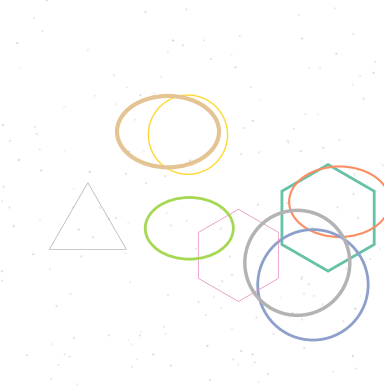[{"shape": "hexagon", "thickness": 2, "radius": 0.69, "center": [0.852, 0.434]}, {"shape": "oval", "thickness": 1.5, "radius": 0.65, "center": [0.882, 0.476]}, {"shape": "circle", "thickness": 2, "radius": 0.72, "center": [0.813, 0.26]}, {"shape": "hexagon", "thickness": 0.5, "radius": 0.6, "center": [0.619, 0.337]}, {"shape": "oval", "thickness": 2, "radius": 0.57, "center": [0.492, 0.407]}, {"shape": "circle", "thickness": 1, "radius": 0.51, "center": [0.488, 0.65]}, {"shape": "oval", "thickness": 3, "radius": 0.66, "center": [0.436, 0.658]}, {"shape": "circle", "thickness": 2.5, "radius": 0.68, "center": [0.772, 0.317]}, {"shape": "triangle", "thickness": 0.5, "radius": 0.58, "center": [0.228, 0.41]}]